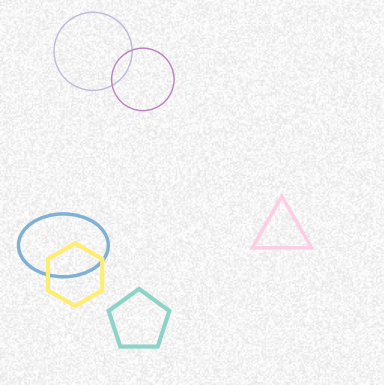[{"shape": "pentagon", "thickness": 3, "radius": 0.41, "center": [0.361, 0.167]}, {"shape": "circle", "thickness": 1, "radius": 0.51, "center": [0.242, 0.867]}, {"shape": "oval", "thickness": 2.5, "radius": 0.58, "center": [0.165, 0.363]}, {"shape": "triangle", "thickness": 2.5, "radius": 0.45, "center": [0.732, 0.401]}, {"shape": "circle", "thickness": 1, "radius": 0.41, "center": [0.371, 0.794]}, {"shape": "hexagon", "thickness": 3, "radius": 0.41, "center": [0.195, 0.287]}]